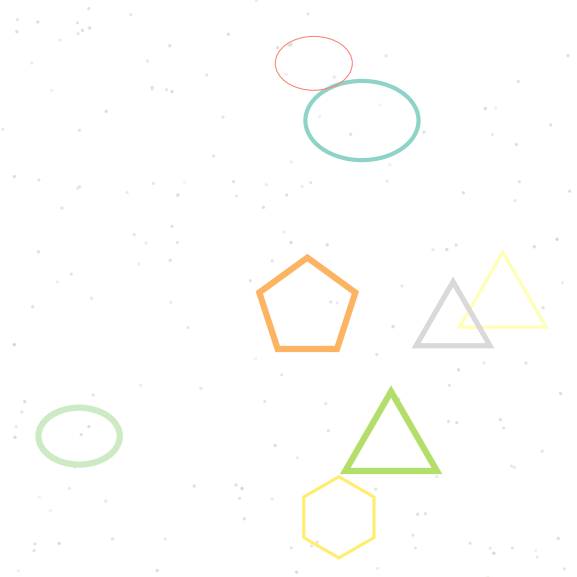[{"shape": "oval", "thickness": 2, "radius": 0.49, "center": [0.627, 0.79]}, {"shape": "triangle", "thickness": 1.5, "radius": 0.43, "center": [0.871, 0.476]}, {"shape": "oval", "thickness": 0.5, "radius": 0.33, "center": [0.543, 0.889]}, {"shape": "pentagon", "thickness": 3, "radius": 0.44, "center": [0.532, 0.466]}, {"shape": "triangle", "thickness": 3, "radius": 0.46, "center": [0.677, 0.229]}, {"shape": "triangle", "thickness": 2.5, "radius": 0.37, "center": [0.785, 0.437]}, {"shape": "oval", "thickness": 3, "radius": 0.35, "center": [0.137, 0.244]}, {"shape": "hexagon", "thickness": 1.5, "radius": 0.35, "center": [0.587, 0.103]}]